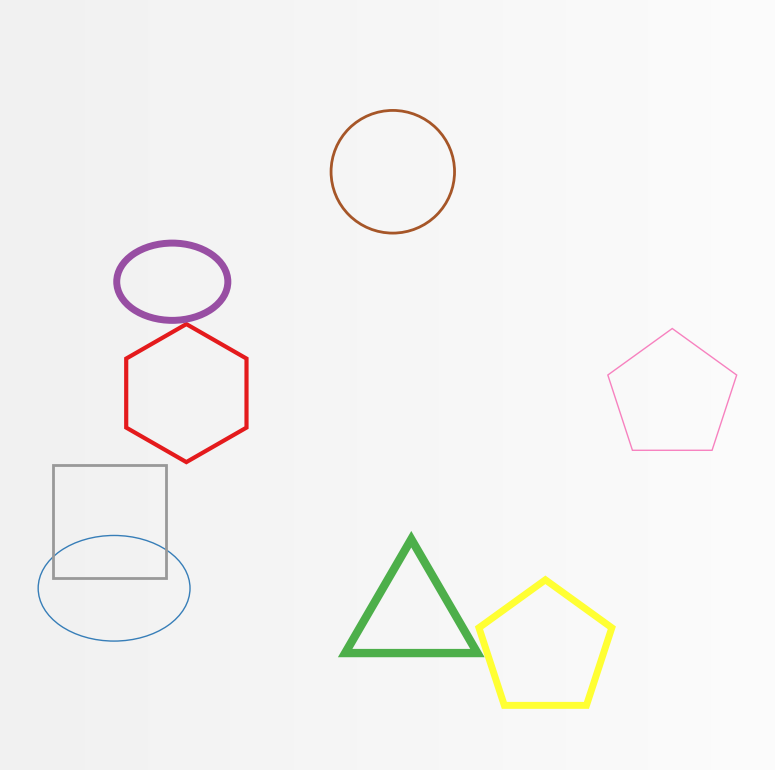[{"shape": "hexagon", "thickness": 1.5, "radius": 0.45, "center": [0.24, 0.489]}, {"shape": "oval", "thickness": 0.5, "radius": 0.49, "center": [0.147, 0.236]}, {"shape": "triangle", "thickness": 3, "radius": 0.49, "center": [0.531, 0.201]}, {"shape": "oval", "thickness": 2.5, "radius": 0.36, "center": [0.222, 0.634]}, {"shape": "pentagon", "thickness": 2.5, "radius": 0.45, "center": [0.704, 0.157]}, {"shape": "circle", "thickness": 1, "radius": 0.4, "center": [0.507, 0.777]}, {"shape": "pentagon", "thickness": 0.5, "radius": 0.44, "center": [0.867, 0.486]}, {"shape": "square", "thickness": 1, "radius": 0.37, "center": [0.142, 0.323]}]